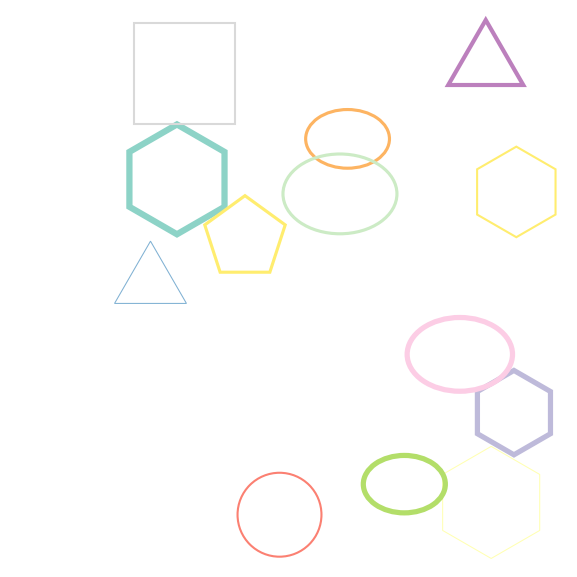[{"shape": "hexagon", "thickness": 3, "radius": 0.48, "center": [0.306, 0.689]}, {"shape": "hexagon", "thickness": 0.5, "radius": 0.49, "center": [0.851, 0.129]}, {"shape": "hexagon", "thickness": 2.5, "radius": 0.37, "center": [0.89, 0.285]}, {"shape": "circle", "thickness": 1, "radius": 0.36, "center": [0.484, 0.108]}, {"shape": "triangle", "thickness": 0.5, "radius": 0.36, "center": [0.261, 0.51]}, {"shape": "oval", "thickness": 1.5, "radius": 0.36, "center": [0.602, 0.759]}, {"shape": "oval", "thickness": 2.5, "radius": 0.36, "center": [0.7, 0.161]}, {"shape": "oval", "thickness": 2.5, "radius": 0.46, "center": [0.796, 0.386]}, {"shape": "square", "thickness": 1, "radius": 0.44, "center": [0.32, 0.872]}, {"shape": "triangle", "thickness": 2, "radius": 0.38, "center": [0.841, 0.889]}, {"shape": "oval", "thickness": 1.5, "radius": 0.49, "center": [0.589, 0.663]}, {"shape": "hexagon", "thickness": 1, "radius": 0.39, "center": [0.894, 0.667]}, {"shape": "pentagon", "thickness": 1.5, "radius": 0.37, "center": [0.424, 0.587]}]